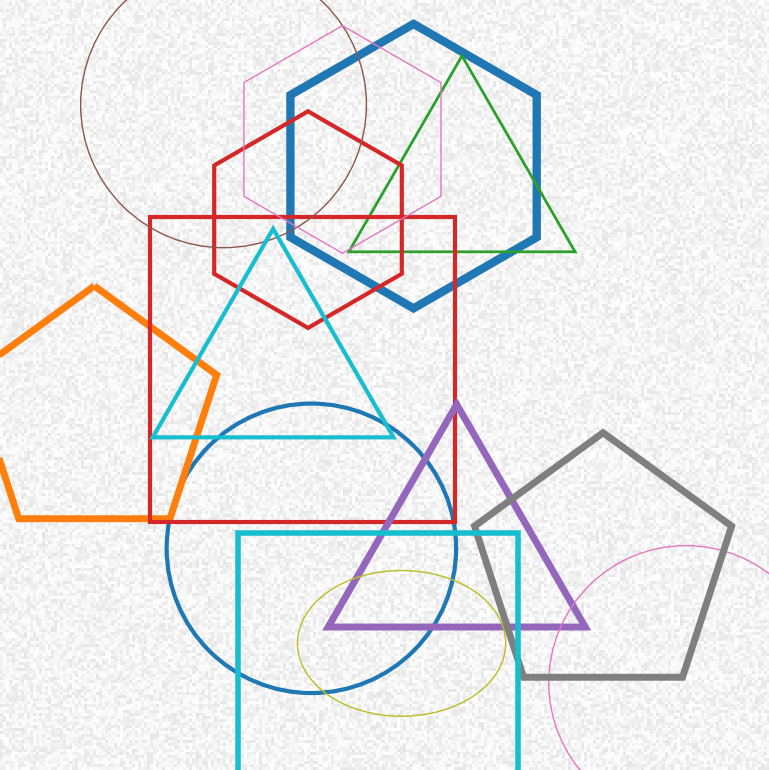[{"shape": "circle", "thickness": 1.5, "radius": 0.94, "center": [0.404, 0.288]}, {"shape": "hexagon", "thickness": 3, "radius": 0.92, "center": [0.537, 0.784]}, {"shape": "pentagon", "thickness": 2.5, "radius": 0.84, "center": [0.122, 0.462]}, {"shape": "triangle", "thickness": 1, "radius": 0.85, "center": [0.6, 0.758]}, {"shape": "hexagon", "thickness": 1.5, "radius": 0.7, "center": [0.4, 0.715]}, {"shape": "square", "thickness": 1.5, "radius": 0.99, "center": [0.393, 0.521]}, {"shape": "triangle", "thickness": 2.5, "radius": 0.96, "center": [0.593, 0.282]}, {"shape": "circle", "thickness": 0.5, "radius": 0.93, "center": [0.29, 0.864]}, {"shape": "hexagon", "thickness": 0.5, "radius": 0.74, "center": [0.445, 0.819]}, {"shape": "circle", "thickness": 0.5, "radius": 0.89, "center": [0.891, 0.113]}, {"shape": "pentagon", "thickness": 2.5, "radius": 0.88, "center": [0.783, 0.262]}, {"shape": "oval", "thickness": 0.5, "radius": 0.68, "center": [0.522, 0.164]}, {"shape": "square", "thickness": 2, "radius": 0.91, "center": [0.491, 0.126]}, {"shape": "triangle", "thickness": 1.5, "radius": 0.9, "center": [0.355, 0.522]}]